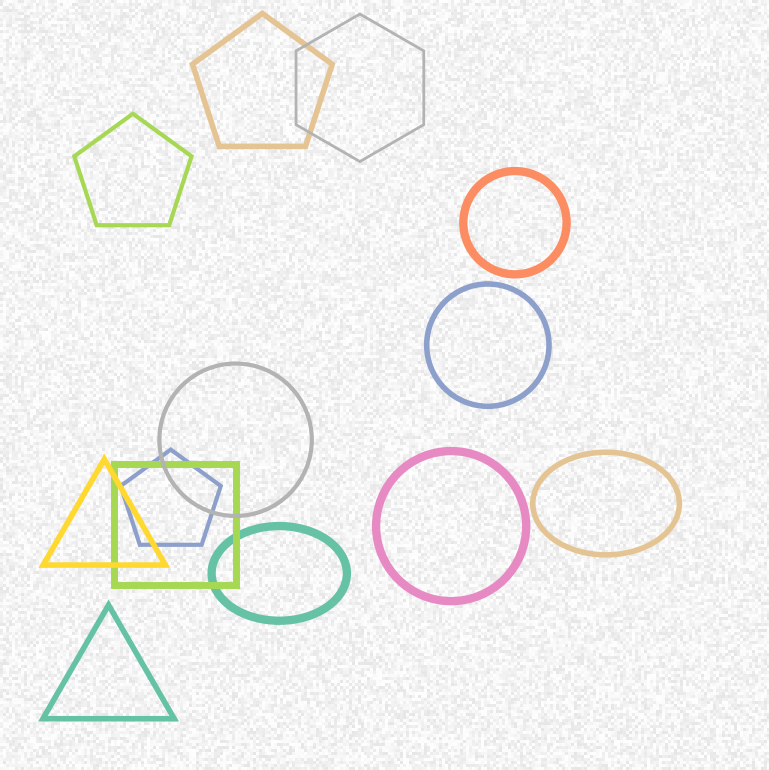[{"shape": "oval", "thickness": 3, "radius": 0.44, "center": [0.363, 0.255]}, {"shape": "triangle", "thickness": 2, "radius": 0.49, "center": [0.141, 0.116]}, {"shape": "circle", "thickness": 3, "radius": 0.34, "center": [0.669, 0.711]}, {"shape": "circle", "thickness": 2, "radius": 0.4, "center": [0.634, 0.552]}, {"shape": "pentagon", "thickness": 1.5, "radius": 0.34, "center": [0.222, 0.348]}, {"shape": "circle", "thickness": 3, "radius": 0.49, "center": [0.586, 0.317]}, {"shape": "square", "thickness": 2.5, "radius": 0.4, "center": [0.227, 0.319]}, {"shape": "pentagon", "thickness": 1.5, "radius": 0.4, "center": [0.173, 0.772]}, {"shape": "triangle", "thickness": 2, "radius": 0.46, "center": [0.135, 0.312]}, {"shape": "oval", "thickness": 2, "radius": 0.48, "center": [0.787, 0.346]}, {"shape": "pentagon", "thickness": 2, "radius": 0.48, "center": [0.341, 0.887]}, {"shape": "hexagon", "thickness": 1, "radius": 0.48, "center": [0.467, 0.886]}, {"shape": "circle", "thickness": 1.5, "radius": 0.5, "center": [0.306, 0.429]}]